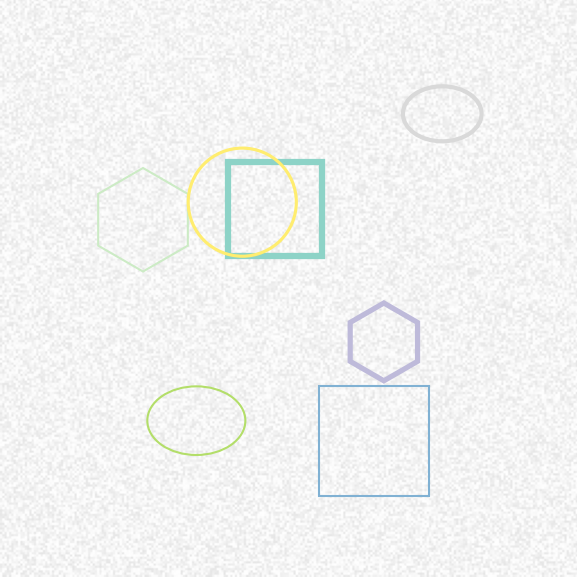[{"shape": "square", "thickness": 3, "radius": 0.41, "center": [0.477, 0.637]}, {"shape": "hexagon", "thickness": 2.5, "radius": 0.34, "center": [0.665, 0.407]}, {"shape": "square", "thickness": 1, "radius": 0.47, "center": [0.648, 0.235]}, {"shape": "oval", "thickness": 1, "radius": 0.42, "center": [0.34, 0.271]}, {"shape": "oval", "thickness": 2, "radius": 0.34, "center": [0.766, 0.802]}, {"shape": "hexagon", "thickness": 1, "radius": 0.45, "center": [0.248, 0.619]}, {"shape": "circle", "thickness": 1.5, "radius": 0.47, "center": [0.42, 0.649]}]